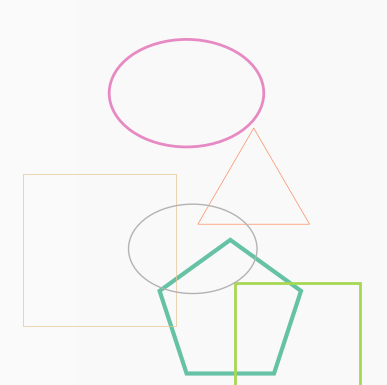[{"shape": "pentagon", "thickness": 3, "radius": 0.96, "center": [0.594, 0.185]}, {"shape": "triangle", "thickness": 0.5, "radius": 0.83, "center": [0.655, 0.501]}, {"shape": "oval", "thickness": 2, "radius": 1.0, "center": [0.481, 0.758]}, {"shape": "square", "thickness": 2, "radius": 0.81, "center": [0.768, 0.105]}, {"shape": "square", "thickness": 0.5, "radius": 0.99, "center": [0.256, 0.351]}, {"shape": "oval", "thickness": 1, "radius": 0.83, "center": [0.497, 0.354]}]